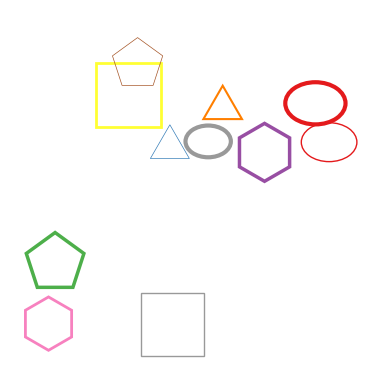[{"shape": "oval", "thickness": 1, "radius": 0.36, "center": [0.855, 0.631]}, {"shape": "oval", "thickness": 3, "radius": 0.39, "center": [0.819, 0.732]}, {"shape": "triangle", "thickness": 0.5, "radius": 0.29, "center": [0.441, 0.617]}, {"shape": "pentagon", "thickness": 2.5, "radius": 0.39, "center": [0.143, 0.317]}, {"shape": "hexagon", "thickness": 2.5, "radius": 0.38, "center": [0.687, 0.604]}, {"shape": "triangle", "thickness": 1.5, "radius": 0.29, "center": [0.578, 0.72]}, {"shape": "square", "thickness": 2, "radius": 0.42, "center": [0.334, 0.753]}, {"shape": "pentagon", "thickness": 0.5, "radius": 0.34, "center": [0.357, 0.834]}, {"shape": "hexagon", "thickness": 2, "radius": 0.35, "center": [0.126, 0.159]}, {"shape": "square", "thickness": 1, "radius": 0.41, "center": [0.448, 0.158]}, {"shape": "oval", "thickness": 3, "radius": 0.29, "center": [0.541, 0.633]}]